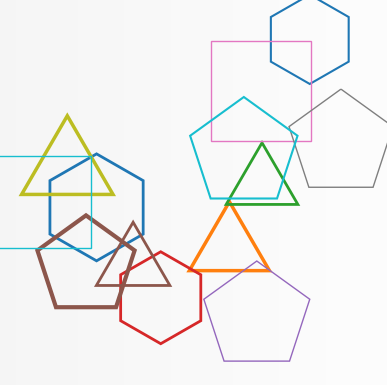[{"shape": "hexagon", "thickness": 2, "radius": 0.69, "center": [0.249, 0.461]}, {"shape": "hexagon", "thickness": 1.5, "radius": 0.58, "center": [0.799, 0.898]}, {"shape": "triangle", "thickness": 2.5, "radius": 0.6, "center": [0.592, 0.357]}, {"shape": "triangle", "thickness": 2, "radius": 0.53, "center": [0.676, 0.522]}, {"shape": "hexagon", "thickness": 2, "radius": 0.6, "center": [0.415, 0.227]}, {"shape": "pentagon", "thickness": 1, "radius": 0.72, "center": [0.663, 0.178]}, {"shape": "triangle", "thickness": 2, "radius": 0.55, "center": [0.344, 0.313]}, {"shape": "pentagon", "thickness": 3, "radius": 0.66, "center": [0.222, 0.309]}, {"shape": "square", "thickness": 1, "radius": 0.65, "center": [0.673, 0.763]}, {"shape": "pentagon", "thickness": 1, "radius": 0.7, "center": [0.88, 0.628]}, {"shape": "triangle", "thickness": 2.5, "radius": 0.68, "center": [0.174, 0.563]}, {"shape": "square", "thickness": 1, "radius": 0.6, "center": [0.116, 0.476]}, {"shape": "pentagon", "thickness": 1.5, "radius": 0.73, "center": [0.629, 0.602]}]